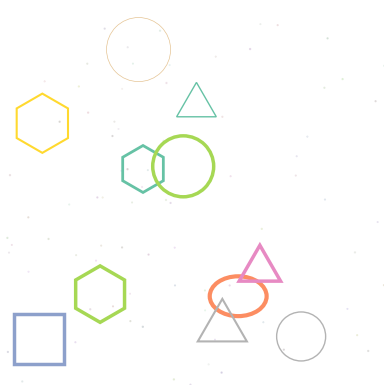[{"shape": "hexagon", "thickness": 2, "radius": 0.3, "center": [0.371, 0.561]}, {"shape": "triangle", "thickness": 1, "radius": 0.3, "center": [0.51, 0.726]}, {"shape": "oval", "thickness": 3, "radius": 0.37, "center": [0.619, 0.231]}, {"shape": "square", "thickness": 2.5, "radius": 0.32, "center": [0.101, 0.118]}, {"shape": "triangle", "thickness": 2.5, "radius": 0.31, "center": [0.675, 0.301]}, {"shape": "hexagon", "thickness": 2.5, "radius": 0.37, "center": [0.26, 0.236]}, {"shape": "circle", "thickness": 2.5, "radius": 0.4, "center": [0.476, 0.568]}, {"shape": "hexagon", "thickness": 1.5, "radius": 0.38, "center": [0.11, 0.68]}, {"shape": "circle", "thickness": 0.5, "radius": 0.42, "center": [0.36, 0.871]}, {"shape": "circle", "thickness": 1, "radius": 0.32, "center": [0.782, 0.126]}, {"shape": "triangle", "thickness": 1.5, "radius": 0.37, "center": [0.577, 0.15]}]